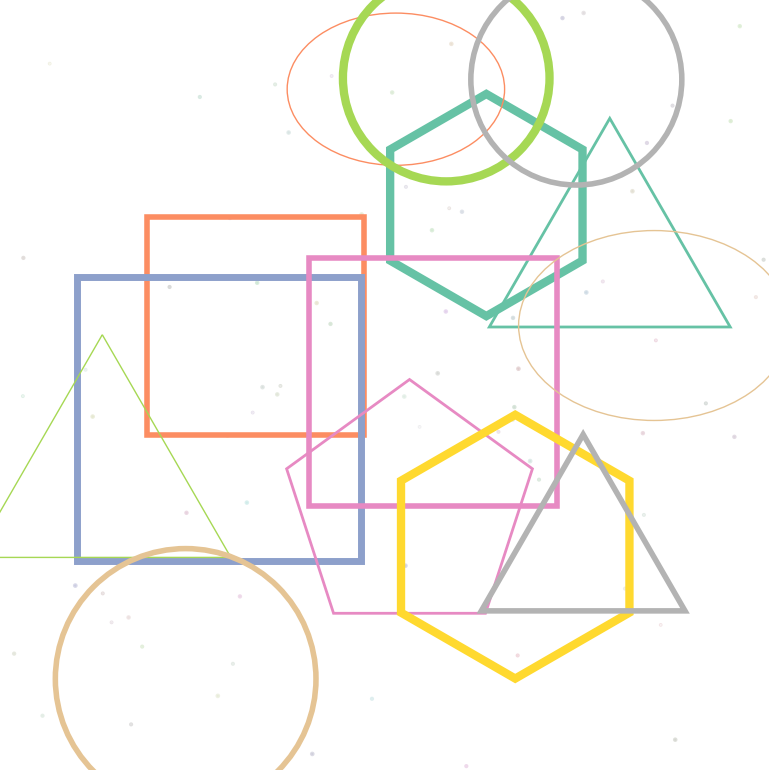[{"shape": "hexagon", "thickness": 3, "radius": 0.72, "center": [0.632, 0.734]}, {"shape": "triangle", "thickness": 1, "radius": 0.9, "center": [0.792, 0.666]}, {"shape": "square", "thickness": 2, "radius": 0.7, "center": [0.332, 0.577]}, {"shape": "oval", "thickness": 0.5, "radius": 0.71, "center": [0.514, 0.884]}, {"shape": "square", "thickness": 2.5, "radius": 0.92, "center": [0.284, 0.456]}, {"shape": "square", "thickness": 2, "radius": 0.81, "center": [0.562, 0.504]}, {"shape": "pentagon", "thickness": 1, "radius": 0.84, "center": [0.532, 0.339]}, {"shape": "circle", "thickness": 3, "radius": 0.67, "center": [0.58, 0.899]}, {"shape": "triangle", "thickness": 0.5, "radius": 0.96, "center": [0.133, 0.372]}, {"shape": "hexagon", "thickness": 3, "radius": 0.86, "center": [0.669, 0.29]}, {"shape": "oval", "thickness": 0.5, "radius": 0.88, "center": [0.85, 0.577]}, {"shape": "circle", "thickness": 2, "radius": 0.85, "center": [0.241, 0.118]}, {"shape": "circle", "thickness": 2, "radius": 0.69, "center": [0.748, 0.897]}, {"shape": "triangle", "thickness": 2, "radius": 0.76, "center": [0.757, 0.283]}]